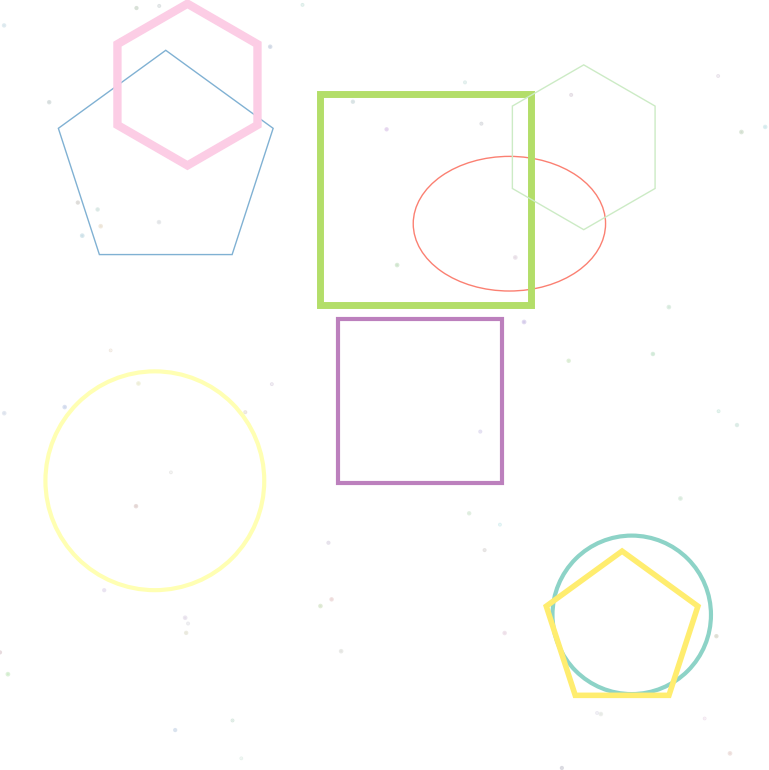[{"shape": "circle", "thickness": 1.5, "radius": 0.51, "center": [0.82, 0.202]}, {"shape": "circle", "thickness": 1.5, "radius": 0.71, "center": [0.201, 0.376]}, {"shape": "oval", "thickness": 0.5, "radius": 0.62, "center": [0.662, 0.709]}, {"shape": "pentagon", "thickness": 0.5, "radius": 0.73, "center": [0.215, 0.788]}, {"shape": "square", "thickness": 2.5, "radius": 0.68, "center": [0.552, 0.741]}, {"shape": "hexagon", "thickness": 3, "radius": 0.53, "center": [0.243, 0.89]}, {"shape": "square", "thickness": 1.5, "radius": 0.53, "center": [0.546, 0.479]}, {"shape": "hexagon", "thickness": 0.5, "radius": 0.54, "center": [0.758, 0.809]}, {"shape": "pentagon", "thickness": 2, "radius": 0.52, "center": [0.808, 0.181]}]